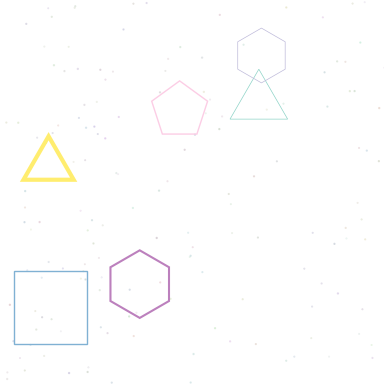[{"shape": "triangle", "thickness": 0.5, "radius": 0.43, "center": [0.672, 0.734]}, {"shape": "hexagon", "thickness": 0.5, "radius": 0.36, "center": [0.679, 0.856]}, {"shape": "square", "thickness": 1, "radius": 0.47, "center": [0.131, 0.201]}, {"shape": "pentagon", "thickness": 1, "radius": 0.38, "center": [0.467, 0.714]}, {"shape": "hexagon", "thickness": 1.5, "radius": 0.44, "center": [0.363, 0.262]}, {"shape": "triangle", "thickness": 3, "radius": 0.38, "center": [0.126, 0.571]}]